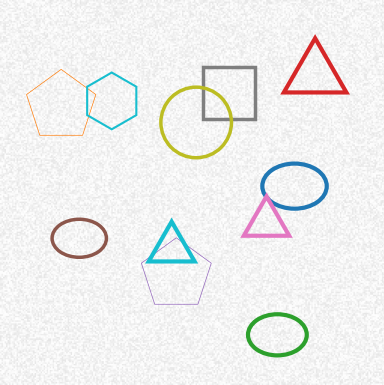[{"shape": "oval", "thickness": 3, "radius": 0.42, "center": [0.765, 0.517]}, {"shape": "pentagon", "thickness": 0.5, "radius": 0.47, "center": [0.159, 0.725]}, {"shape": "oval", "thickness": 3, "radius": 0.38, "center": [0.72, 0.13]}, {"shape": "triangle", "thickness": 3, "radius": 0.47, "center": [0.818, 0.807]}, {"shape": "pentagon", "thickness": 0.5, "radius": 0.48, "center": [0.458, 0.287]}, {"shape": "oval", "thickness": 2.5, "radius": 0.35, "center": [0.206, 0.381]}, {"shape": "triangle", "thickness": 3, "radius": 0.34, "center": [0.692, 0.422]}, {"shape": "square", "thickness": 2.5, "radius": 0.34, "center": [0.596, 0.758]}, {"shape": "circle", "thickness": 2.5, "radius": 0.46, "center": [0.51, 0.682]}, {"shape": "triangle", "thickness": 3, "radius": 0.34, "center": [0.446, 0.355]}, {"shape": "hexagon", "thickness": 1.5, "radius": 0.37, "center": [0.29, 0.738]}]